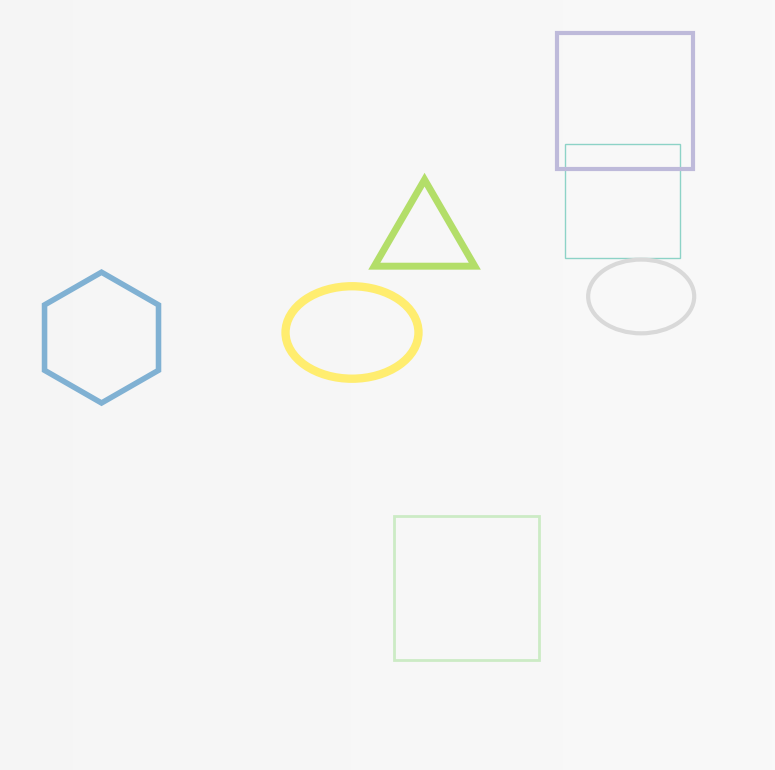[{"shape": "square", "thickness": 0.5, "radius": 0.37, "center": [0.803, 0.739]}, {"shape": "square", "thickness": 1.5, "radius": 0.44, "center": [0.806, 0.869]}, {"shape": "hexagon", "thickness": 2, "radius": 0.42, "center": [0.131, 0.562]}, {"shape": "triangle", "thickness": 2.5, "radius": 0.37, "center": [0.548, 0.692]}, {"shape": "oval", "thickness": 1.5, "radius": 0.34, "center": [0.827, 0.615]}, {"shape": "square", "thickness": 1, "radius": 0.47, "center": [0.602, 0.236]}, {"shape": "oval", "thickness": 3, "radius": 0.43, "center": [0.454, 0.568]}]